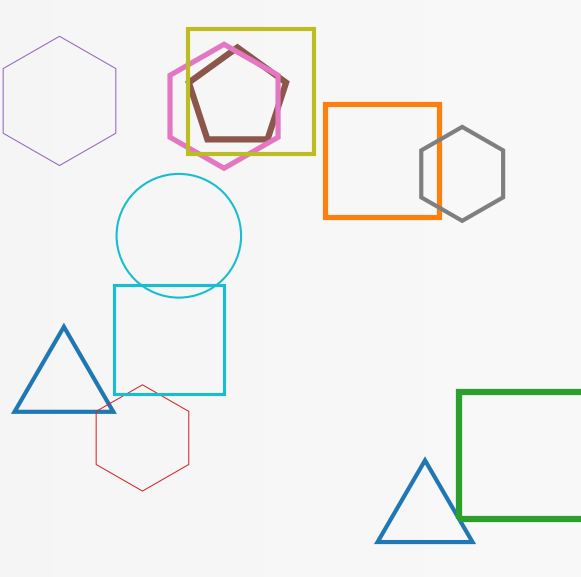[{"shape": "triangle", "thickness": 2, "radius": 0.47, "center": [0.731, 0.108]}, {"shape": "triangle", "thickness": 2, "radius": 0.49, "center": [0.11, 0.335]}, {"shape": "square", "thickness": 2.5, "radius": 0.49, "center": [0.657, 0.721]}, {"shape": "square", "thickness": 3, "radius": 0.55, "center": [0.9, 0.211]}, {"shape": "hexagon", "thickness": 0.5, "radius": 0.46, "center": [0.245, 0.241]}, {"shape": "hexagon", "thickness": 0.5, "radius": 0.56, "center": [0.102, 0.824]}, {"shape": "pentagon", "thickness": 3, "radius": 0.44, "center": [0.409, 0.829]}, {"shape": "hexagon", "thickness": 2.5, "radius": 0.54, "center": [0.385, 0.815]}, {"shape": "hexagon", "thickness": 2, "radius": 0.41, "center": [0.795, 0.698]}, {"shape": "square", "thickness": 2, "radius": 0.54, "center": [0.432, 0.841]}, {"shape": "square", "thickness": 1.5, "radius": 0.47, "center": [0.291, 0.411]}, {"shape": "circle", "thickness": 1, "radius": 0.54, "center": [0.308, 0.591]}]